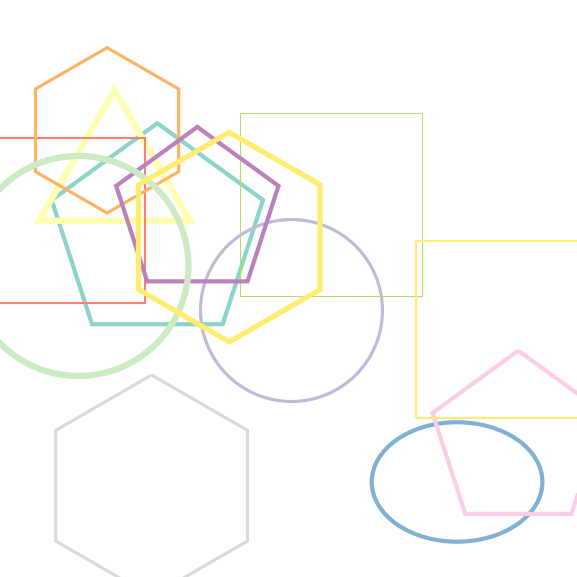[{"shape": "pentagon", "thickness": 2, "radius": 0.96, "center": [0.272, 0.593]}, {"shape": "triangle", "thickness": 3, "radius": 0.75, "center": [0.198, 0.692]}, {"shape": "circle", "thickness": 1.5, "radius": 0.79, "center": [0.505, 0.461]}, {"shape": "square", "thickness": 1, "radius": 0.72, "center": [0.108, 0.617]}, {"shape": "oval", "thickness": 2, "radius": 0.74, "center": [0.791, 0.165]}, {"shape": "hexagon", "thickness": 1.5, "radius": 0.72, "center": [0.185, 0.773]}, {"shape": "square", "thickness": 0.5, "radius": 0.79, "center": [0.573, 0.645]}, {"shape": "pentagon", "thickness": 2, "radius": 0.78, "center": [0.897, 0.236]}, {"shape": "hexagon", "thickness": 1.5, "radius": 0.96, "center": [0.262, 0.158]}, {"shape": "pentagon", "thickness": 2, "radius": 0.74, "center": [0.342, 0.632]}, {"shape": "circle", "thickness": 3, "radius": 0.95, "center": [0.136, 0.539]}, {"shape": "hexagon", "thickness": 2.5, "radius": 0.91, "center": [0.397, 0.588]}, {"shape": "square", "thickness": 1, "radius": 0.77, "center": [0.873, 0.428]}]